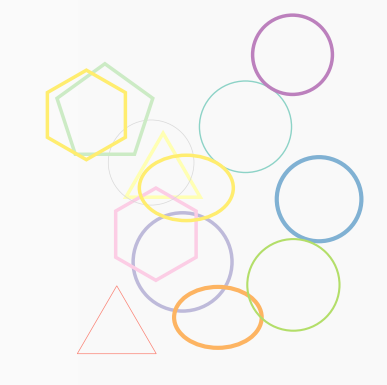[{"shape": "circle", "thickness": 1, "radius": 0.59, "center": [0.634, 0.671]}, {"shape": "triangle", "thickness": 2.5, "radius": 0.55, "center": [0.421, 0.543]}, {"shape": "circle", "thickness": 2.5, "radius": 0.64, "center": [0.471, 0.32]}, {"shape": "triangle", "thickness": 0.5, "radius": 0.59, "center": [0.301, 0.14]}, {"shape": "circle", "thickness": 3, "radius": 0.55, "center": [0.823, 0.483]}, {"shape": "oval", "thickness": 3, "radius": 0.57, "center": [0.562, 0.176]}, {"shape": "circle", "thickness": 1.5, "radius": 0.6, "center": [0.757, 0.26]}, {"shape": "hexagon", "thickness": 2.5, "radius": 0.6, "center": [0.402, 0.392]}, {"shape": "circle", "thickness": 0.5, "radius": 0.55, "center": [0.39, 0.578]}, {"shape": "circle", "thickness": 2.5, "radius": 0.51, "center": [0.755, 0.858]}, {"shape": "pentagon", "thickness": 2.5, "radius": 0.65, "center": [0.271, 0.704]}, {"shape": "oval", "thickness": 2.5, "radius": 0.61, "center": [0.481, 0.512]}, {"shape": "hexagon", "thickness": 2.5, "radius": 0.58, "center": [0.223, 0.701]}]